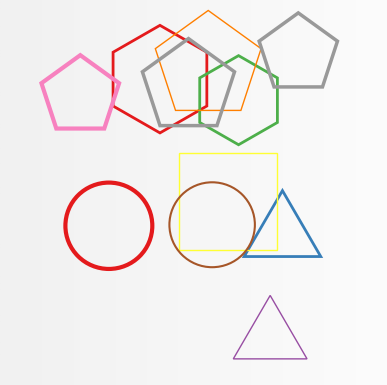[{"shape": "circle", "thickness": 3, "radius": 0.56, "center": [0.281, 0.414]}, {"shape": "hexagon", "thickness": 2, "radius": 0.7, "center": [0.413, 0.794]}, {"shape": "triangle", "thickness": 2, "radius": 0.57, "center": [0.729, 0.391]}, {"shape": "hexagon", "thickness": 2, "radius": 0.58, "center": [0.616, 0.74]}, {"shape": "triangle", "thickness": 1, "radius": 0.55, "center": [0.697, 0.123]}, {"shape": "pentagon", "thickness": 1, "radius": 0.72, "center": [0.537, 0.829]}, {"shape": "square", "thickness": 1, "radius": 0.63, "center": [0.588, 0.477]}, {"shape": "circle", "thickness": 1.5, "radius": 0.55, "center": [0.547, 0.416]}, {"shape": "pentagon", "thickness": 3, "radius": 0.53, "center": [0.207, 0.751]}, {"shape": "pentagon", "thickness": 2.5, "radius": 0.62, "center": [0.486, 0.775]}, {"shape": "pentagon", "thickness": 2.5, "radius": 0.53, "center": [0.77, 0.86]}]